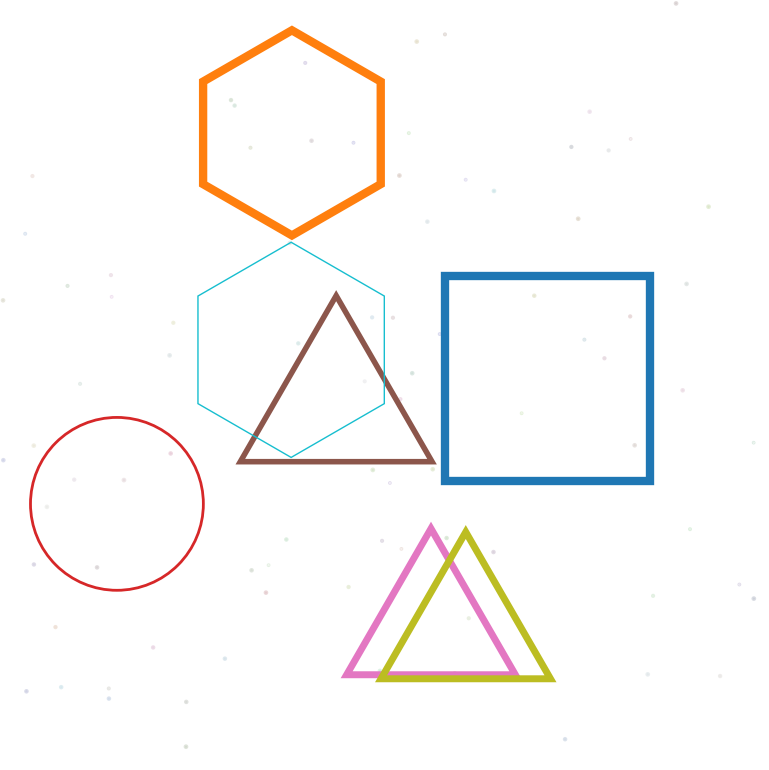[{"shape": "square", "thickness": 3, "radius": 0.67, "center": [0.711, 0.509]}, {"shape": "hexagon", "thickness": 3, "radius": 0.67, "center": [0.379, 0.827]}, {"shape": "circle", "thickness": 1, "radius": 0.56, "center": [0.152, 0.346]}, {"shape": "triangle", "thickness": 2, "radius": 0.72, "center": [0.437, 0.472]}, {"shape": "triangle", "thickness": 2.5, "radius": 0.63, "center": [0.56, 0.187]}, {"shape": "triangle", "thickness": 2.5, "radius": 0.64, "center": [0.605, 0.182]}, {"shape": "hexagon", "thickness": 0.5, "radius": 0.7, "center": [0.378, 0.546]}]